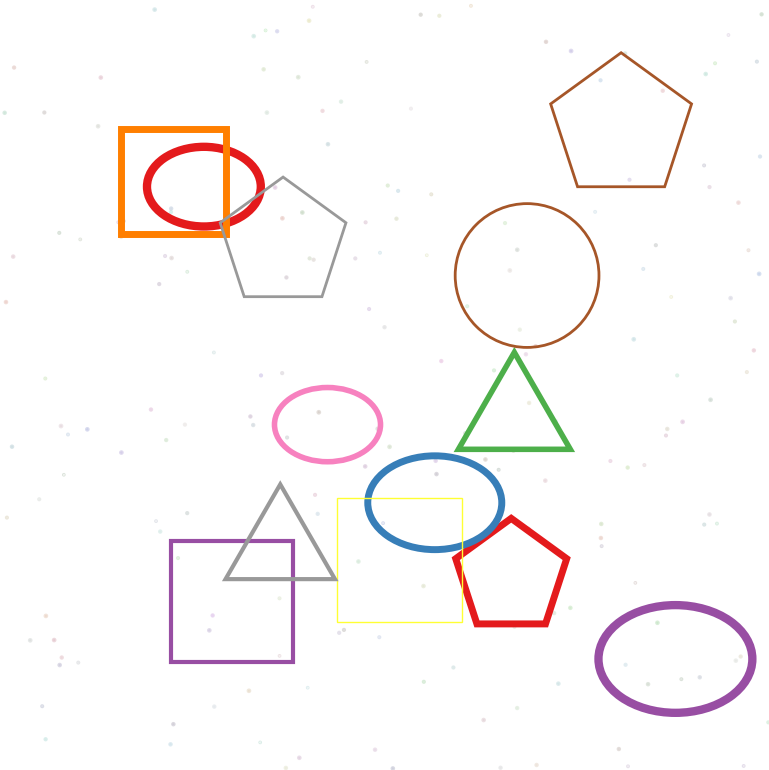[{"shape": "oval", "thickness": 3, "radius": 0.37, "center": [0.265, 0.758]}, {"shape": "pentagon", "thickness": 2.5, "radius": 0.38, "center": [0.664, 0.251]}, {"shape": "oval", "thickness": 2.5, "radius": 0.44, "center": [0.565, 0.347]}, {"shape": "triangle", "thickness": 2, "radius": 0.42, "center": [0.668, 0.458]}, {"shape": "oval", "thickness": 3, "radius": 0.5, "center": [0.877, 0.144]}, {"shape": "square", "thickness": 1.5, "radius": 0.39, "center": [0.301, 0.219]}, {"shape": "square", "thickness": 2.5, "radius": 0.34, "center": [0.225, 0.764]}, {"shape": "square", "thickness": 0.5, "radius": 0.4, "center": [0.519, 0.273]}, {"shape": "circle", "thickness": 1, "radius": 0.47, "center": [0.685, 0.642]}, {"shape": "pentagon", "thickness": 1, "radius": 0.48, "center": [0.807, 0.835]}, {"shape": "oval", "thickness": 2, "radius": 0.34, "center": [0.425, 0.449]}, {"shape": "triangle", "thickness": 1.5, "radius": 0.41, "center": [0.364, 0.289]}, {"shape": "pentagon", "thickness": 1, "radius": 0.43, "center": [0.368, 0.684]}]